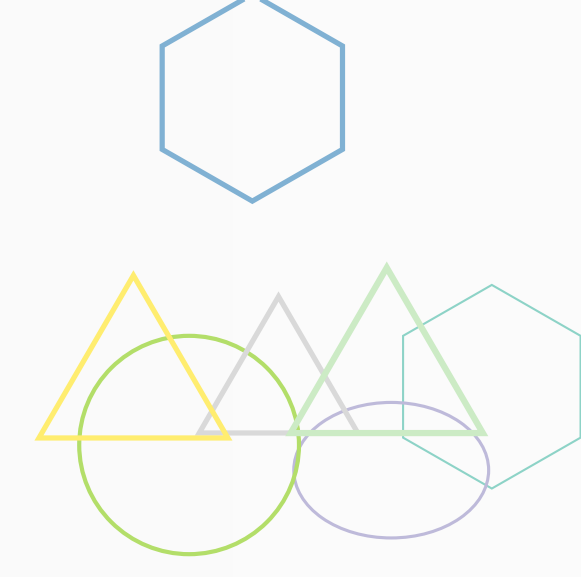[{"shape": "hexagon", "thickness": 1, "radius": 0.88, "center": [0.846, 0.329]}, {"shape": "oval", "thickness": 1.5, "radius": 0.84, "center": [0.673, 0.185]}, {"shape": "hexagon", "thickness": 2.5, "radius": 0.9, "center": [0.434, 0.83]}, {"shape": "circle", "thickness": 2, "radius": 0.95, "center": [0.325, 0.229]}, {"shape": "triangle", "thickness": 2.5, "radius": 0.79, "center": [0.479, 0.328]}, {"shape": "triangle", "thickness": 3, "radius": 0.95, "center": [0.665, 0.345]}, {"shape": "triangle", "thickness": 2.5, "radius": 0.94, "center": [0.23, 0.335]}]